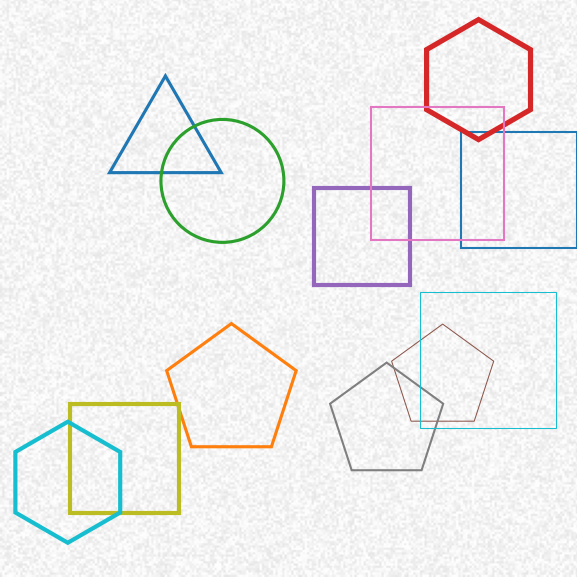[{"shape": "triangle", "thickness": 1.5, "radius": 0.56, "center": [0.286, 0.756]}, {"shape": "square", "thickness": 1, "radius": 0.5, "center": [0.898, 0.67]}, {"shape": "pentagon", "thickness": 1.5, "radius": 0.59, "center": [0.401, 0.321]}, {"shape": "circle", "thickness": 1.5, "radius": 0.53, "center": [0.385, 0.686]}, {"shape": "hexagon", "thickness": 2.5, "radius": 0.52, "center": [0.829, 0.861]}, {"shape": "square", "thickness": 2, "radius": 0.42, "center": [0.627, 0.59]}, {"shape": "pentagon", "thickness": 0.5, "radius": 0.46, "center": [0.767, 0.345]}, {"shape": "square", "thickness": 1, "radius": 0.57, "center": [0.758, 0.698]}, {"shape": "pentagon", "thickness": 1, "radius": 0.52, "center": [0.669, 0.268]}, {"shape": "square", "thickness": 2, "radius": 0.47, "center": [0.215, 0.205]}, {"shape": "hexagon", "thickness": 2, "radius": 0.52, "center": [0.117, 0.164]}, {"shape": "square", "thickness": 0.5, "radius": 0.59, "center": [0.844, 0.376]}]